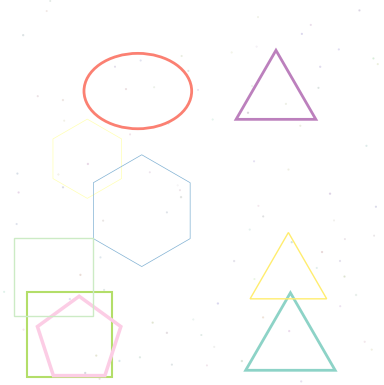[{"shape": "triangle", "thickness": 2, "radius": 0.67, "center": [0.754, 0.105]}, {"shape": "hexagon", "thickness": 0.5, "radius": 0.51, "center": [0.227, 0.588]}, {"shape": "oval", "thickness": 2, "radius": 0.7, "center": [0.358, 0.763]}, {"shape": "hexagon", "thickness": 0.5, "radius": 0.73, "center": [0.368, 0.453]}, {"shape": "square", "thickness": 1.5, "radius": 0.55, "center": [0.18, 0.131]}, {"shape": "pentagon", "thickness": 2.5, "radius": 0.57, "center": [0.206, 0.117]}, {"shape": "triangle", "thickness": 2, "radius": 0.6, "center": [0.717, 0.75]}, {"shape": "square", "thickness": 1, "radius": 0.51, "center": [0.14, 0.28]}, {"shape": "triangle", "thickness": 1, "radius": 0.57, "center": [0.749, 0.281]}]